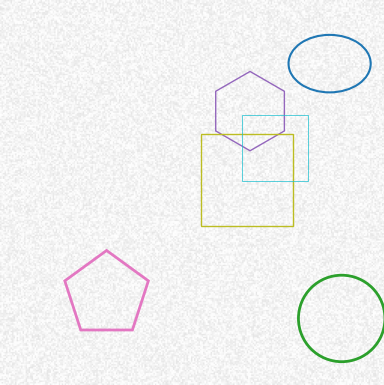[{"shape": "oval", "thickness": 1.5, "radius": 0.53, "center": [0.856, 0.835]}, {"shape": "circle", "thickness": 2, "radius": 0.56, "center": [0.888, 0.173]}, {"shape": "hexagon", "thickness": 1, "radius": 0.51, "center": [0.649, 0.711]}, {"shape": "pentagon", "thickness": 2, "radius": 0.57, "center": [0.277, 0.235]}, {"shape": "square", "thickness": 1, "radius": 0.6, "center": [0.641, 0.533]}, {"shape": "square", "thickness": 0.5, "radius": 0.43, "center": [0.715, 0.616]}]